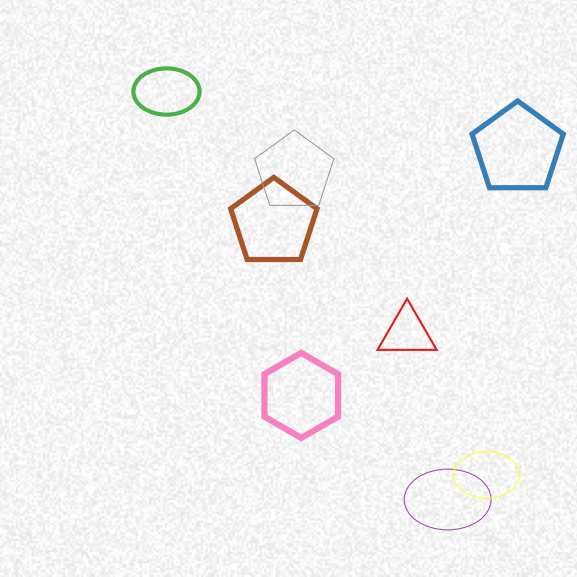[{"shape": "triangle", "thickness": 1, "radius": 0.3, "center": [0.705, 0.423]}, {"shape": "pentagon", "thickness": 2.5, "radius": 0.42, "center": [0.896, 0.741]}, {"shape": "oval", "thickness": 2, "radius": 0.29, "center": [0.288, 0.841]}, {"shape": "oval", "thickness": 0.5, "radius": 0.38, "center": [0.775, 0.134]}, {"shape": "oval", "thickness": 0.5, "radius": 0.29, "center": [0.842, 0.177]}, {"shape": "pentagon", "thickness": 2.5, "radius": 0.39, "center": [0.474, 0.613]}, {"shape": "hexagon", "thickness": 3, "radius": 0.37, "center": [0.522, 0.314]}, {"shape": "pentagon", "thickness": 0.5, "radius": 0.36, "center": [0.51, 0.702]}]